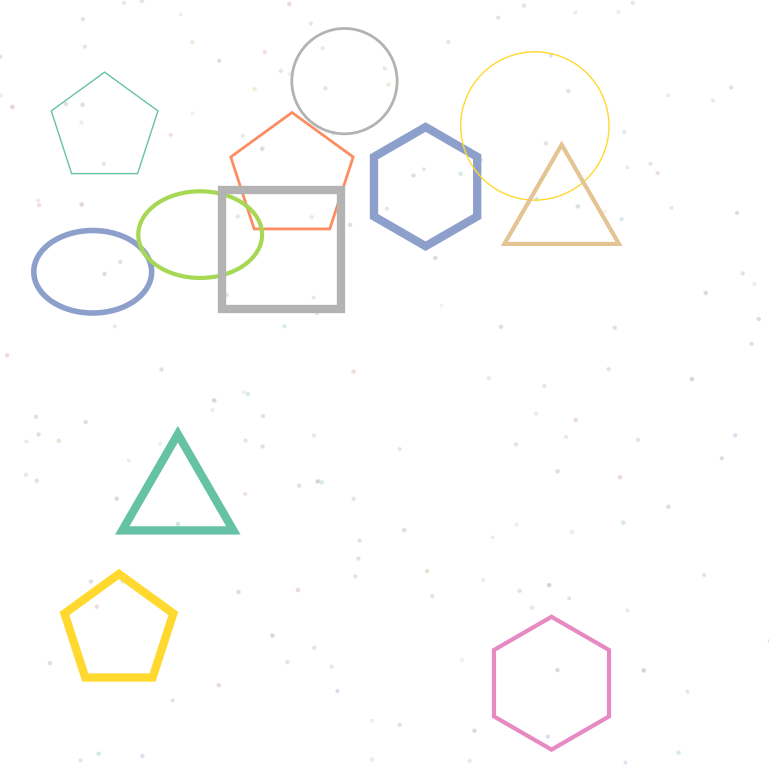[{"shape": "triangle", "thickness": 3, "radius": 0.42, "center": [0.231, 0.353]}, {"shape": "pentagon", "thickness": 0.5, "radius": 0.36, "center": [0.136, 0.833]}, {"shape": "pentagon", "thickness": 1, "radius": 0.42, "center": [0.379, 0.77]}, {"shape": "hexagon", "thickness": 3, "radius": 0.39, "center": [0.553, 0.758]}, {"shape": "oval", "thickness": 2, "radius": 0.38, "center": [0.12, 0.647]}, {"shape": "hexagon", "thickness": 1.5, "radius": 0.43, "center": [0.716, 0.113]}, {"shape": "oval", "thickness": 1.5, "radius": 0.4, "center": [0.26, 0.695]}, {"shape": "pentagon", "thickness": 3, "radius": 0.37, "center": [0.154, 0.18]}, {"shape": "circle", "thickness": 0.5, "radius": 0.48, "center": [0.695, 0.836]}, {"shape": "triangle", "thickness": 1.5, "radius": 0.43, "center": [0.729, 0.726]}, {"shape": "square", "thickness": 3, "radius": 0.38, "center": [0.366, 0.676]}, {"shape": "circle", "thickness": 1, "radius": 0.34, "center": [0.447, 0.895]}]